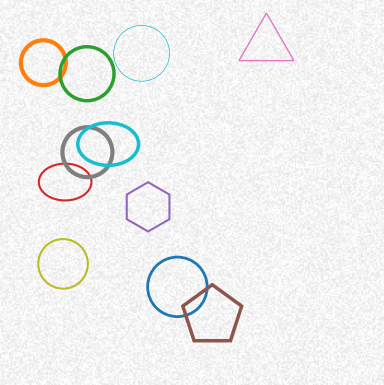[{"shape": "circle", "thickness": 2, "radius": 0.39, "center": [0.461, 0.255]}, {"shape": "circle", "thickness": 3, "radius": 0.29, "center": [0.113, 0.837]}, {"shape": "circle", "thickness": 2.5, "radius": 0.35, "center": [0.226, 0.809]}, {"shape": "oval", "thickness": 1.5, "radius": 0.34, "center": [0.169, 0.527]}, {"shape": "hexagon", "thickness": 1.5, "radius": 0.32, "center": [0.385, 0.463]}, {"shape": "pentagon", "thickness": 2.5, "radius": 0.4, "center": [0.551, 0.18]}, {"shape": "triangle", "thickness": 1, "radius": 0.41, "center": [0.692, 0.884]}, {"shape": "circle", "thickness": 3, "radius": 0.32, "center": [0.227, 0.605]}, {"shape": "circle", "thickness": 1.5, "radius": 0.32, "center": [0.164, 0.315]}, {"shape": "circle", "thickness": 0.5, "radius": 0.36, "center": [0.368, 0.862]}, {"shape": "oval", "thickness": 2.5, "radius": 0.39, "center": [0.281, 0.626]}]